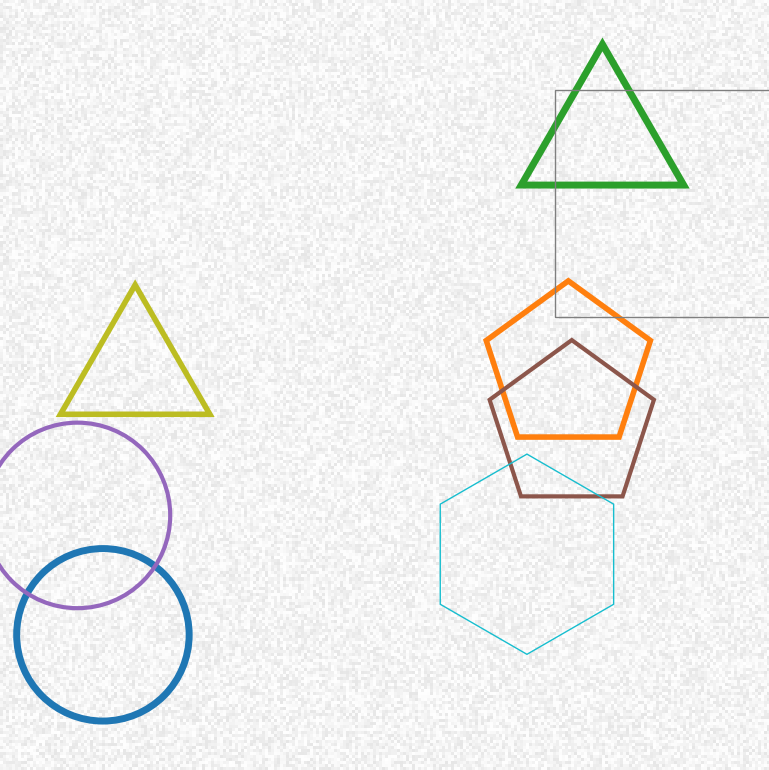[{"shape": "circle", "thickness": 2.5, "radius": 0.56, "center": [0.134, 0.176]}, {"shape": "pentagon", "thickness": 2, "radius": 0.56, "center": [0.738, 0.523]}, {"shape": "triangle", "thickness": 2.5, "radius": 0.61, "center": [0.782, 0.821]}, {"shape": "circle", "thickness": 1.5, "radius": 0.6, "center": [0.101, 0.331]}, {"shape": "pentagon", "thickness": 1.5, "radius": 0.56, "center": [0.743, 0.446]}, {"shape": "square", "thickness": 0.5, "radius": 0.74, "center": [0.869, 0.736]}, {"shape": "triangle", "thickness": 2, "radius": 0.56, "center": [0.176, 0.518]}, {"shape": "hexagon", "thickness": 0.5, "radius": 0.65, "center": [0.684, 0.28]}]